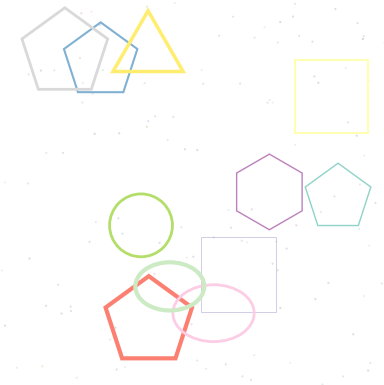[{"shape": "pentagon", "thickness": 1, "radius": 0.45, "center": [0.878, 0.487]}, {"shape": "square", "thickness": 1.5, "radius": 0.47, "center": [0.86, 0.749]}, {"shape": "square", "thickness": 0.5, "radius": 0.49, "center": [0.619, 0.288]}, {"shape": "pentagon", "thickness": 3, "radius": 0.59, "center": [0.386, 0.165]}, {"shape": "pentagon", "thickness": 1.5, "radius": 0.5, "center": [0.261, 0.842]}, {"shape": "circle", "thickness": 2, "radius": 0.41, "center": [0.366, 0.415]}, {"shape": "oval", "thickness": 2, "radius": 0.53, "center": [0.555, 0.187]}, {"shape": "pentagon", "thickness": 2, "radius": 0.59, "center": [0.168, 0.863]}, {"shape": "hexagon", "thickness": 1, "radius": 0.49, "center": [0.7, 0.501]}, {"shape": "oval", "thickness": 3, "radius": 0.45, "center": [0.441, 0.256]}, {"shape": "triangle", "thickness": 2.5, "radius": 0.53, "center": [0.385, 0.867]}]